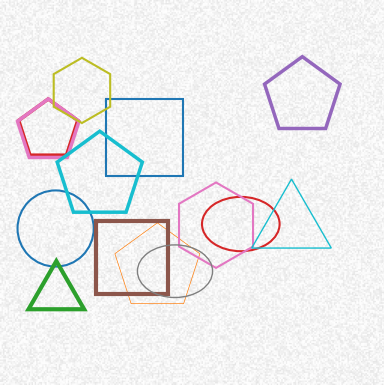[{"shape": "circle", "thickness": 1.5, "radius": 0.49, "center": [0.144, 0.406]}, {"shape": "square", "thickness": 1.5, "radius": 0.5, "center": [0.376, 0.642]}, {"shape": "pentagon", "thickness": 0.5, "radius": 0.58, "center": [0.409, 0.305]}, {"shape": "triangle", "thickness": 3, "radius": 0.42, "center": [0.146, 0.238]}, {"shape": "oval", "thickness": 1.5, "radius": 0.5, "center": [0.625, 0.418]}, {"shape": "pentagon", "thickness": 2.5, "radius": 0.4, "center": [0.125, 0.662]}, {"shape": "pentagon", "thickness": 2.5, "radius": 0.52, "center": [0.785, 0.75]}, {"shape": "square", "thickness": 3, "radius": 0.47, "center": [0.343, 0.331]}, {"shape": "pentagon", "thickness": 2.5, "radius": 0.42, "center": [0.125, 0.659]}, {"shape": "hexagon", "thickness": 1.5, "radius": 0.55, "center": [0.561, 0.415]}, {"shape": "oval", "thickness": 1, "radius": 0.49, "center": [0.455, 0.296]}, {"shape": "hexagon", "thickness": 1.5, "radius": 0.42, "center": [0.213, 0.765]}, {"shape": "triangle", "thickness": 1, "radius": 0.6, "center": [0.757, 0.415]}, {"shape": "pentagon", "thickness": 2.5, "radius": 0.58, "center": [0.259, 0.543]}]